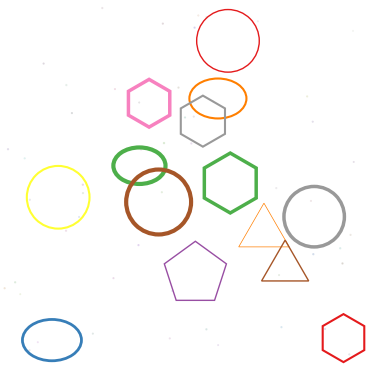[{"shape": "hexagon", "thickness": 1.5, "radius": 0.31, "center": [0.892, 0.122]}, {"shape": "circle", "thickness": 1, "radius": 0.41, "center": [0.592, 0.894]}, {"shape": "oval", "thickness": 2, "radius": 0.38, "center": [0.135, 0.117]}, {"shape": "hexagon", "thickness": 2.5, "radius": 0.39, "center": [0.598, 0.525]}, {"shape": "oval", "thickness": 3, "radius": 0.34, "center": [0.362, 0.57]}, {"shape": "pentagon", "thickness": 1, "radius": 0.42, "center": [0.507, 0.288]}, {"shape": "triangle", "thickness": 0.5, "radius": 0.38, "center": [0.686, 0.397]}, {"shape": "oval", "thickness": 1.5, "radius": 0.37, "center": [0.566, 0.744]}, {"shape": "circle", "thickness": 1.5, "radius": 0.41, "center": [0.151, 0.488]}, {"shape": "triangle", "thickness": 1, "radius": 0.35, "center": [0.741, 0.306]}, {"shape": "circle", "thickness": 3, "radius": 0.42, "center": [0.412, 0.475]}, {"shape": "hexagon", "thickness": 2.5, "radius": 0.31, "center": [0.387, 0.732]}, {"shape": "circle", "thickness": 2.5, "radius": 0.39, "center": [0.816, 0.437]}, {"shape": "hexagon", "thickness": 1.5, "radius": 0.33, "center": [0.527, 0.685]}]